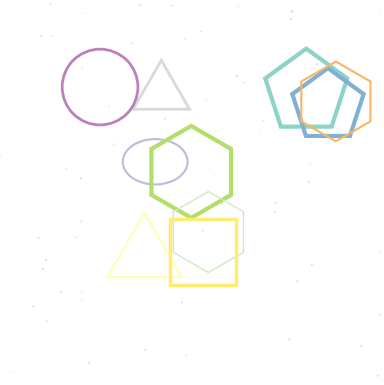[{"shape": "pentagon", "thickness": 3, "radius": 0.56, "center": [0.795, 0.762]}, {"shape": "triangle", "thickness": 1.5, "radius": 0.56, "center": [0.375, 0.336]}, {"shape": "oval", "thickness": 1.5, "radius": 0.42, "center": [0.403, 0.58]}, {"shape": "pentagon", "thickness": 3, "radius": 0.49, "center": [0.852, 0.726]}, {"shape": "hexagon", "thickness": 1.5, "radius": 0.52, "center": [0.872, 0.737]}, {"shape": "hexagon", "thickness": 3, "radius": 0.6, "center": [0.497, 0.553]}, {"shape": "triangle", "thickness": 2, "radius": 0.42, "center": [0.419, 0.759]}, {"shape": "circle", "thickness": 2, "radius": 0.49, "center": [0.26, 0.774]}, {"shape": "hexagon", "thickness": 1, "radius": 0.53, "center": [0.541, 0.397]}, {"shape": "square", "thickness": 2.5, "radius": 0.43, "center": [0.527, 0.345]}]